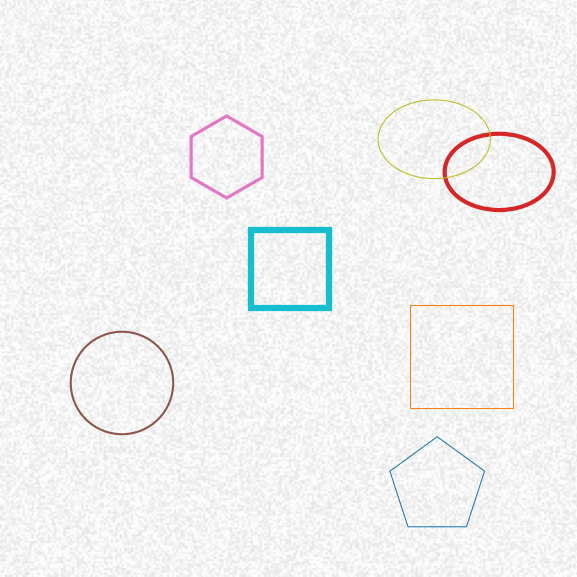[{"shape": "pentagon", "thickness": 0.5, "radius": 0.43, "center": [0.757, 0.157]}, {"shape": "square", "thickness": 0.5, "radius": 0.45, "center": [0.799, 0.381]}, {"shape": "oval", "thickness": 2, "radius": 0.47, "center": [0.864, 0.701]}, {"shape": "circle", "thickness": 1, "radius": 0.44, "center": [0.211, 0.336]}, {"shape": "hexagon", "thickness": 1.5, "radius": 0.35, "center": [0.392, 0.727]}, {"shape": "oval", "thickness": 0.5, "radius": 0.49, "center": [0.752, 0.758]}, {"shape": "square", "thickness": 3, "radius": 0.34, "center": [0.502, 0.533]}]